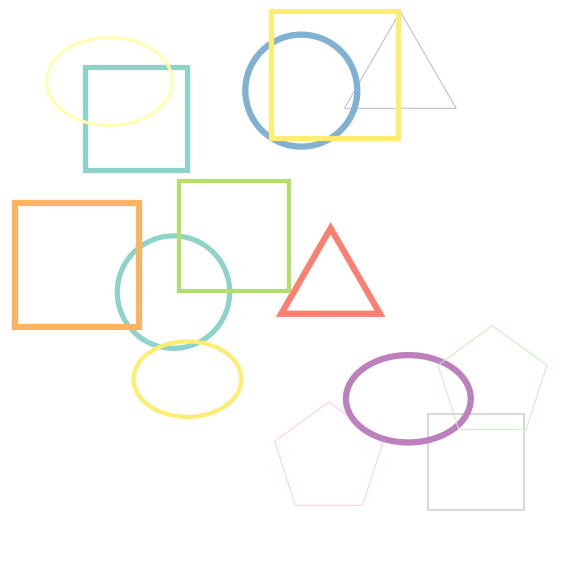[{"shape": "circle", "thickness": 2.5, "radius": 0.49, "center": [0.3, 0.493]}, {"shape": "square", "thickness": 2.5, "radius": 0.44, "center": [0.236, 0.793]}, {"shape": "oval", "thickness": 1.5, "radius": 0.54, "center": [0.19, 0.858]}, {"shape": "triangle", "thickness": 0.5, "radius": 0.56, "center": [0.693, 0.867]}, {"shape": "triangle", "thickness": 3, "radius": 0.49, "center": [0.573, 0.505]}, {"shape": "circle", "thickness": 3, "radius": 0.48, "center": [0.522, 0.842]}, {"shape": "square", "thickness": 3, "radius": 0.54, "center": [0.134, 0.539]}, {"shape": "square", "thickness": 2, "radius": 0.48, "center": [0.405, 0.59]}, {"shape": "pentagon", "thickness": 0.5, "radius": 0.49, "center": [0.57, 0.204]}, {"shape": "square", "thickness": 1, "radius": 0.41, "center": [0.825, 0.199]}, {"shape": "oval", "thickness": 3, "radius": 0.54, "center": [0.707, 0.309]}, {"shape": "pentagon", "thickness": 0.5, "radius": 0.5, "center": [0.853, 0.336]}, {"shape": "oval", "thickness": 2, "radius": 0.47, "center": [0.325, 0.343]}, {"shape": "square", "thickness": 2.5, "radius": 0.55, "center": [0.579, 0.871]}]